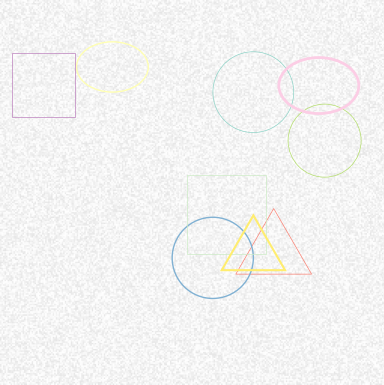[{"shape": "circle", "thickness": 0.5, "radius": 0.52, "center": [0.658, 0.761]}, {"shape": "oval", "thickness": 1, "radius": 0.47, "center": [0.292, 0.826]}, {"shape": "triangle", "thickness": 0.5, "radius": 0.57, "center": [0.711, 0.345]}, {"shape": "circle", "thickness": 1, "radius": 0.53, "center": [0.553, 0.33]}, {"shape": "circle", "thickness": 0.5, "radius": 0.47, "center": [0.843, 0.635]}, {"shape": "oval", "thickness": 2, "radius": 0.52, "center": [0.828, 0.778]}, {"shape": "square", "thickness": 0.5, "radius": 0.41, "center": [0.113, 0.78]}, {"shape": "square", "thickness": 0.5, "radius": 0.52, "center": [0.588, 0.444]}, {"shape": "triangle", "thickness": 1.5, "radius": 0.47, "center": [0.658, 0.346]}]